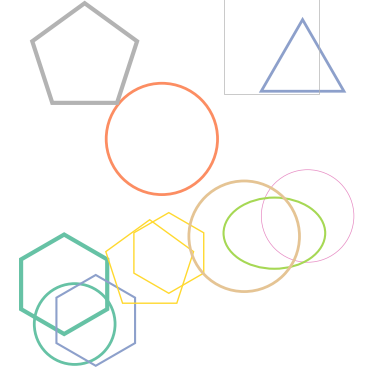[{"shape": "hexagon", "thickness": 3, "radius": 0.65, "center": [0.167, 0.262]}, {"shape": "circle", "thickness": 2, "radius": 0.52, "center": [0.194, 0.158]}, {"shape": "circle", "thickness": 2, "radius": 0.72, "center": [0.42, 0.639]}, {"shape": "triangle", "thickness": 2, "radius": 0.62, "center": [0.786, 0.825]}, {"shape": "hexagon", "thickness": 1.5, "radius": 0.59, "center": [0.249, 0.168]}, {"shape": "circle", "thickness": 0.5, "radius": 0.6, "center": [0.799, 0.439]}, {"shape": "oval", "thickness": 1.5, "radius": 0.66, "center": [0.713, 0.394]}, {"shape": "pentagon", "thickness": 1, "radius": 0.6, "center": [0.389, 0.309]}, {"shape": "hexagon", "thickness": 1, "radius": 0.52, "center": [0.438, 0.343]}, {"shape": "circle", "thickness": 2, "radius": 0.72, "center": [0.634, 0.386]}, {"shape": "square", "thickness": 0.5, "radius": 0.62, "center": [0.704, 0.879]}, {"shape": "pentagon", "thickness": 3, "radius": 0.72, "center": [0.22, 0.849]}]